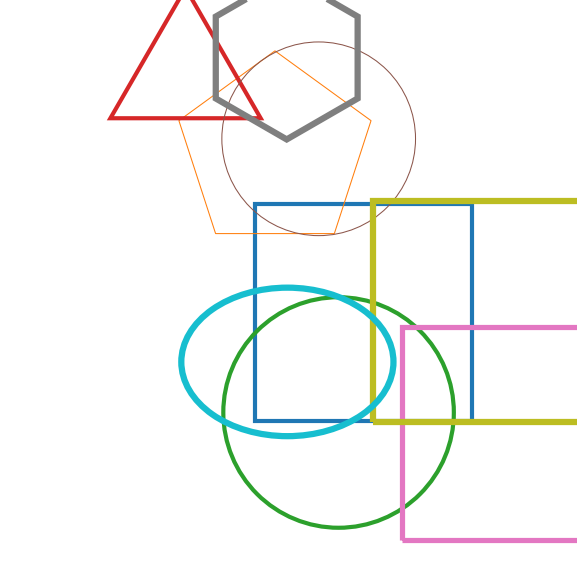[{"shape": "square", "thickness": 2, "radius": 0.94, "center": [0.63, 0.458]}, {"shape": "pentagon", "thickness": 0.5, "radius": 0.87, "center": [0.476, 0.736]}, {"shape": "circle", "thickness": 2, "radius": 1.0, "center": [0.586, 0.285]}, {"shape": "triangle", "thickness": 2, "radius": 0.75, "center": [0.321, 0.87]}, {"shape": "circle", "thickness": 0.5, "radius": 0.84, "center": [0.552, 0.759]}, {"shape": "square", "thickness": 2.5, "radius": 0.92, "center": [0.881, 0.249]}, {"shape": "hexagon", "thickness": 3, "radius": 0.71, "center": [0.496, 0.9]}, {"shape": "square", "thickness": 3, "radius": 0.96, "center": [0.838, 0.459]}, {"shape": "oval", "thickness": 3, "radius": 0.92, "center": [0.498, 0.372]}]